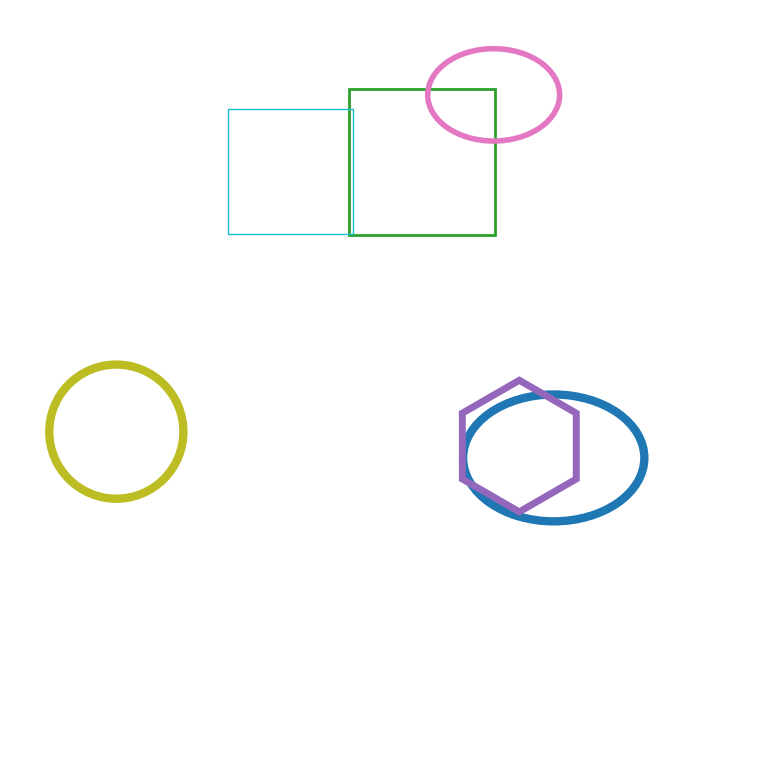[{"shape": "oval", "thickness": 3, "radius": 0.59, "center": [0.719, 0.405]}, {"shape": "square", "thickness": 1, "radius": 0.47, "center": [0.548, 0.79]}, {"shape": "hexagon", "thickness": 2.5, "radius": 0.43, "center": [0.674, 0.421]}, {"shape": "oval", "thickness": 2, "radius": 0.43, "center": [0.641, 0.877]}, {"shape": "circle", "thickness": 3, "radius": 0.44, "center": [0.151, 0.439]}, {"shape": "square", "thickness": 0.5, "radius": 0.41, "center": [0.377, 0.777]}]